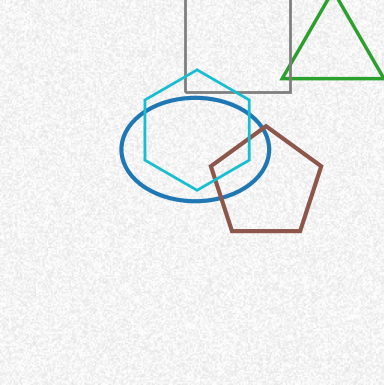[{"shape": "oval", "thickness": 3, "radius": 0.96, "center": [0.507, 0.612]}, {"shape": "triangle", "thickness": 2.5, "radius": 0.76, "center": [0.865, 0.872]}, {"shape": "pentagon", "thickness": 3, "radius": 0.75, "center": [0.691, 0.522]}, {"shape": "square", "thickness": 2, "radius": 0.68, "center": [0.616, 0.898]}, {"shape": "hexagon", "thickness": 2, "radius": 0.78, "center": [0.512, 0.662]}]